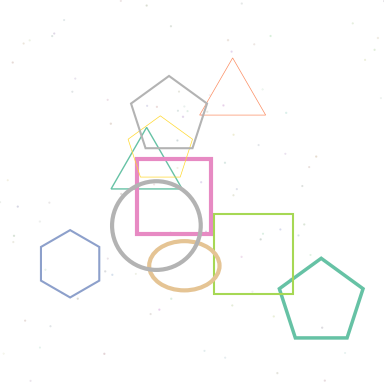[{"shape": "triangle", "thickness": 1, "radius": 0.53, "center": [0.381, 0.563]}, {"shape": "pentagon", "thickness": 2.5, "radius": 0.57, "center": [0.834, 0.215]}, {"shape": "triangle", "thickness": 0.5, "radius": 0.5, "center": [0.604, 0.751]}, {"shape": "hexagon", "thickness": 1.5, "radius": 0.44, "center": [0.182, 0.315]}, {"shape": "square", "thickness": 3, "radius": 0.48, "center": [0.452, 0.489]}, {"shape": "square", "thickness": 1.5, "radius": 0.52, "center": [0.658, 0.341]}, {"shape": "pentagon", "thickness": 0.5, "radius": 0.44, "center": [0.416, 0.611]}, {"shape": "oval", "thickness": 3, "radius": 0.46, "center": [0.479, 0.31]}, {"shape": "pentagon", "thickness": 1.5, "radius": 0.52, "center": [0.439, 0.699]}, {"shape": "circle", "thickness": 3, "radius": 0.58, "center": [0.406, 0.414]}]